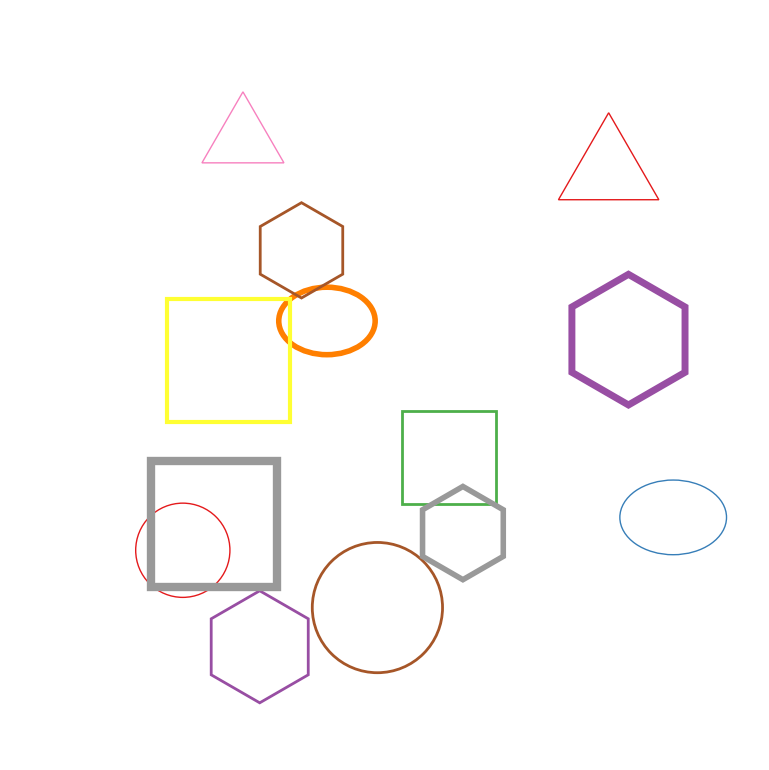[{"shape": "triangle", "thickness": 0.5, "radius": 0.38, "center": [0.79, 0.778]}, {"shape": "circle", "thickness": 0.5, "radius": 0.31, "center": [0.237, 0.285]}, {"shape": "oval", "thickness": 0.5, "radius": 0.35, "center": [0.874, 0.328]}, {"shape": "square", "thickness": 1, "radius": 0.3, "center": [0.583, 0.406]}, {"shape": "hexagon", "thickness": 2.5, "radius": 0.42, "center": [0.816, 0.559]}, {"shape": "hexagon", "thickness": 1, "radius": 0.36, "center": [0.337, 0.16]}, {"shape": "oval", "thickness": 2, "radius": 0.31, "center": [0.425, 0.583]}, {"shape": "square", "thickness": 1.5, "radius": 0.4, "center": [0.297, 0.532]}, {"shape": "circle", "thickness": 1, "radius": 0.42, "center": [0.49, 0.211]}, {"shape": "hexagon", "thickness": 1, "radius": 0.31, "center": [0.392, 0.675]}, {"shape": "triangle", "thickness": 0.5, "radius": 0.31, "center": [0.316, 0.819]}, {"shape": "square", "thickness": 3, "radius": 0.41, "center": [0.278, 0.32]}, {"shape": "hexagon", "thickness": 2, "radius": 0.3, "center": [0.601, 0.308]}]